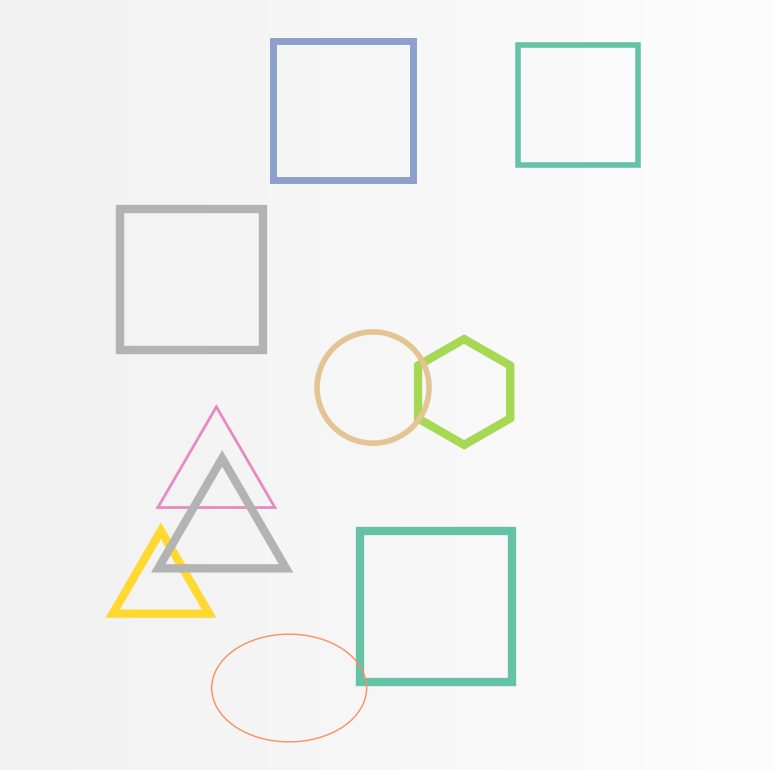[{"shape": "square", "thickness": 2, "radius": 0.39, "center": [0.746, 0.864]}, {"shape": "square", "thickness": 3, "radius": 0.49, "center": [0.563, 0.212]}, {"shape": "oval", "thickness": 0.5, "radius": 0.5, "center": [0.373, 0.106]}, {"shape": "square", "thickness": 2.5, "radius": 0.45, "center": [0.443, 0.856]}, {"shape": "triangle", "thickness": 1, "radius": 0.44, "center": [0.279, 0.384]}, {"shape": "hexagon", "thickness": 3, "radius": 0.34, "center": [0.599, 0.491]}, {"shape": "triangle", "thickness": 3, "radius": 0.36, "center": [0.208, 0.239]}, {"shape": "circle", "thickness": 2, "radius": 0.36, "center": [0.481, 0.497]}, {"shape": "triangle", "thickness": 3, "radius": 0.48, "center": [0.287, 0.31]}, {"shape": "square", "thickness": 3, "radius": 0.46, "center": [0.247, 0.637]}]